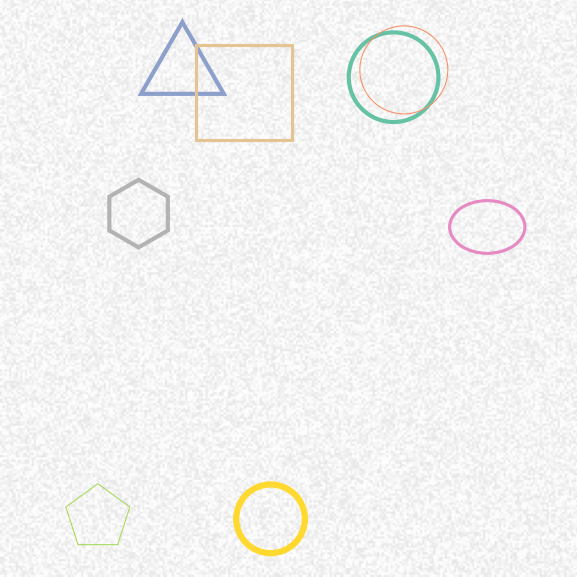[{"shape": "circle", "thickness": 2, "radius": 0.39, "center": [0.682, 0.865]}, {"shape": "circle", "thickness": 0.5, "radius": 0.38, "center": [0.699, 0.878]}, {"shape": "triangle", "thickness": 2, "radius": 0.41, "center": [0.316, 0.878]}, {"shape": "oval", "thickness": 1.5, "radius": 0.33, "center": [0.844, 0.606]}, {"shape": "pentagon", "thickness": 0.5, "radius": 0.29, "center": [0.169, 0.103]}, {"shape": "circle", "thickness": 3, "radius": 0.3, "center": [0.469, 0.101]}, {"shape": "square", "thickness": 1.5, "radius": 0.41, "center": [0.422, 0.839]}, {"shape": "hexagon", "thickness": 2, "radius": 0.29, "center": [0.24, 0.629]}]